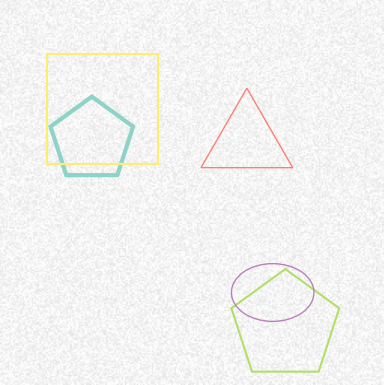[{"shape": "pentagon", "thickness": 3, "radius": 0.56, "center": [0.238, 0.636]}, {"shape": "triangle", "thickness": 1, "radius": 0.69, "center": [0.641, 0.633]}, {"shape": "pentagon", "thickness": 1.5, "radius": 0.74, "center": [0.741, 0.154]}, {"shape": "oval", "thickness": 1, "radius": 0.54, "center": [0.708, 0.24]}, {"shape": "square", "thickness": 1.5, "radius": 0.72, "center": [0.266, 0.717]}]